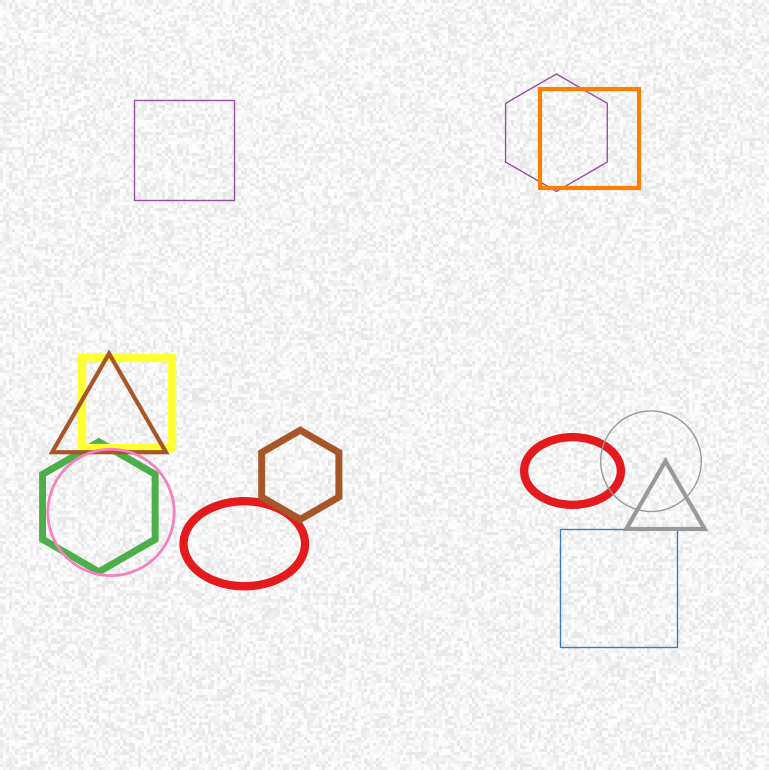[{"shape": "oval", "thickness": 3, "radius": 0.39, "center": [0.317, 0.294]}, {"shape": "oval", "thickness": 3, "radius": 0.31, "center": [0.744, 0.388]}, {"shape": "square", "thickness": 0.5, "radius": 0.38, "center": [0.803, 0.236]}, {"shape": "hexagon", "thickness": 2.5, "radius": 0.42, "center": [0.128, 0.342]}, {"shape": "square", "thickness": 0.5, "radius": 0.32, "center": [0.239, 0.805]}, {"shape": "hexagon", "thickness": 0.5, "radius": 0.38, "center": [0.723, 0.828]}, {"shape": "square", "thickness": 1.5, "radius": 0.32, "center": [0.765, 0.82]}, {"shape": "square", "thickness": 3, "radius": 0.29, "center": [0.165, 0.477]}, {"shape": "hexagon", "thickness": 2.5, "radius": 0.29, "center": [0.39, 0.383]}, {"shape": "triangle", "thickness": 1.5, "radius": 0.43, "center": [0.142, 0.455]}, {"shape": "circle", "thickness": 1, "radius": 0.41, "center": [0.144, 0.335]}, {"shape": "circle", "thickness": 0.5, "radius": 0.33, "center": [0.845, 0.401]}, {"shape": "triangle", "thickness": 1.5, "radius": 0.29, "center": [0.864, 0.342]}]